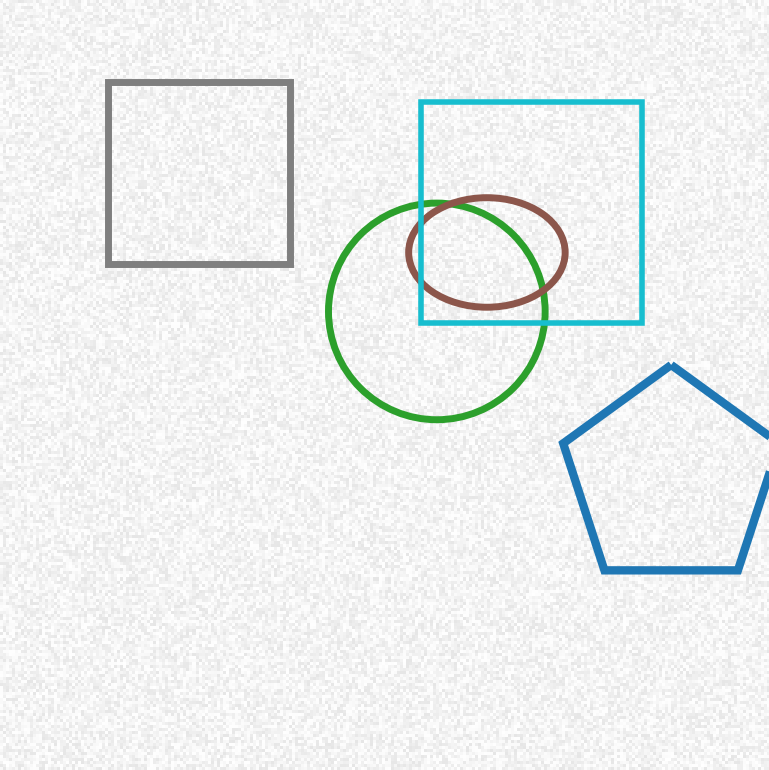[{"shape": "pentagon", "thickness": 3, "radius": 0.74, "center": [0.872, 0.379]}, {"shape": "circle", "thickness": 2.5, "radius": 0.7, "center": [0.567, 0.596]}, {"shape": "oval", "thickness": 2.5, "radius": 0.51, "center": [0.632, 0.672]}, {"shape": "square", "thickness": 2.5, "radius": 0.59, "center": [0.259, 0.775]}, {"shape": "square", "thickness": 2, "radius": 0.72, "center": [0.69, 0.724]}]